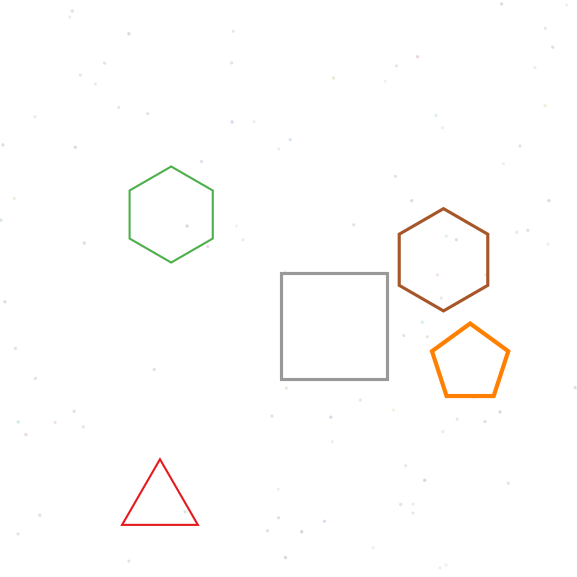[{"shape": "triangle", "thickness": 1, "radius": 0.38, "center": [0.277, 0.128]}, {"shape": "hexagon", "thickness": 1, "radius": 0.42, "center": [0.296, 0.628]}, {"shape": "pentagon", "thickness": 2, "radius": 0.35, "center": [0.814, 0.37]}, {"shape": "hexagon", "thickness": 1.5, "radius": 0.44, "center": [0.768, 0.549]}, {"shape": "square", "thickness": 1.5, "radius": 0.46, "center": [0.579, 0.434]}]